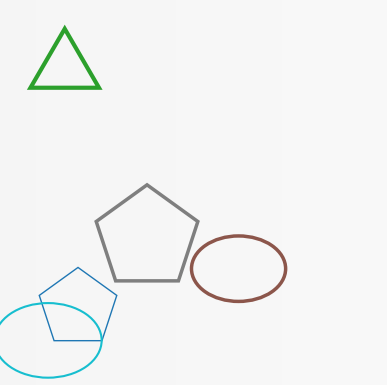[{"shape": "pentagon", "thickness": 1, "radius": 0.53, "center": [0.201, 0.2]}, {"shape": "triangle", "thickness": 3, "radius": 0.51, "center": [0.167, 0.823]}, {"shape": "oval", "thickness": 2.5, "radius": 0.61, "center": [0.616, 0.302]}, {"shape": "pentagon", "thickness": 2.5, "radius": 0.69, "center": [0.379, 0.382]}, {"shape": "oval", "thickness": 1.5, "radius": 0.69, "center": [0.124, 0.116]}]